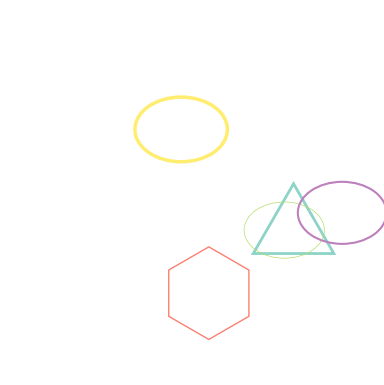[{"shape": "triangle", "thickness": 2, "radius": 0.6, "center": [0.762, 0.402]}, {"shape": "hexagon", "thickness": 1, "radius": 0.6, "center": [0.542, 0.239]}, {"shape": "oval", "thickness": 0.5, "radius": 0.52, "center": [0.738, 0.402]}, {"shape": "oval", "thickness": 1.5, "radius": 0.58, "center": [0.889, 0.447]}, {"shape": "oval", "thickness": 2.5, "radius": 0.6, "center": [0.471, 0.664]}]